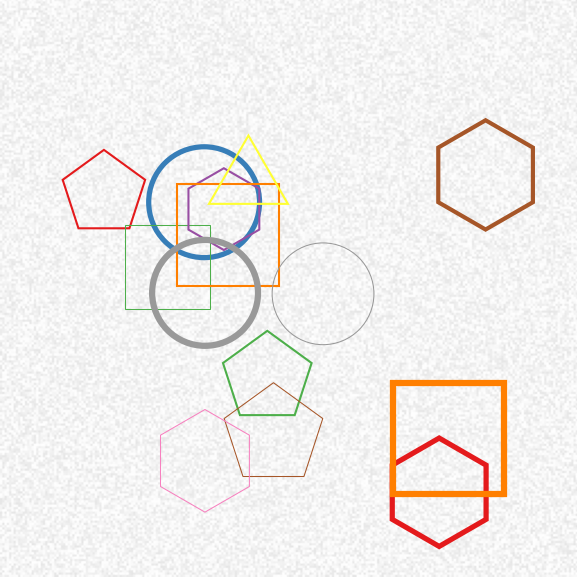[{"shape": "hexagon", "thickness": 2.5, "radius": 0.47, "center": [0.76, 0.147]}, {"shape": "pentagon", "thickness": 1, "radius": 0.38, "center": [0.18, 0.665]}, {"shape": "circle", "thickness": 2.5, "radius": 0.48, "center": [0.353, 0.649]}, {"shape": "square", "thickness": 0.5, "radius": 0.37, "center": [0.29, 0.537]}, {"shape": "pentagon", "thickness": 1, "radius": 0.4, "center": [0.463, 0.346]}, {"shape": "hexagon", "thickness": 1, "radius": 0.35, "center": [0.388, 0.637]}, {"shape": "square", "thickness": 1, "radius": 0.44, "center": [0.394, 0.592]}, {"shape": "square", "thickness": 3, "radius": 0.48, "center": [0.777, 0.241]}, {"shape": "triangle", "thickness": 1, "radius": 0.39, "center": [0.43, 0.686]}, {"shape": "pentagon", "thickness": 0.5, "radius": 0.45, "center": [0.474, 0.247]}, {"shape": "hexagon", "thickness": 2, "radius": 0.47, "center": [0.841, 0.696]}, {"shape": "hexagon", "thickness": 0.5, "radius": 0.44, "center": [0.355, 0.201]}, {"shape": "circle", "thickness": 0.5, "radius": 0.44, "center": [0.559, 0.49]}, {"shape": "circle", "thickness": 3, "radius": 0.46, "center": [0.355, 0.492]}]